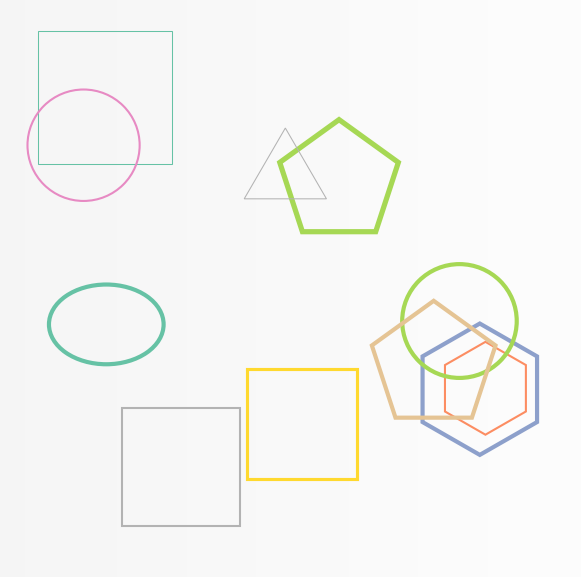[{"shape": "oval", "thickness": 2, "radius": 0.49, "center": [0.183, 0.437]}, {"shape": "square", "thickness": 0.5, "radius": 0.58, "center": [0.18, 0.83]}, {"shape": "hexagon", "thickness": 1, "radius": 0.4, "center": [0.835, 0.327]}, {"shape": "hexagon", "thickness": 2, "radius": 0.57, "center": [0.825, 0.325]}, {"shape": "circle", "thickness": 1, "radius": 0.48, "center": [0.144, 0.748]}, {"shape": "pentagon", "thickness": 2.5, "radius": 0.54, "center": [0.583, 0.685]}, {"shape": "circle", "thickness": 2, "radius": 0.49, "center": [0.79, 0.443]}, {"shape": "square", "thickness": 1.5, "radius": 0.48, "center": [0.519, 0.266]}, {"shape": "pentagon", "thickness": 2, "radius": 0.56, "center": [0.746, 0.366]}, {"shape": "square", "thickness": 1, "radius": 0.51, "center": [0.311, 0.19]}, {"shape": "triangle", "thickness": 0.5, "radius": 0.41, "center": [0.491, 0.696]}]